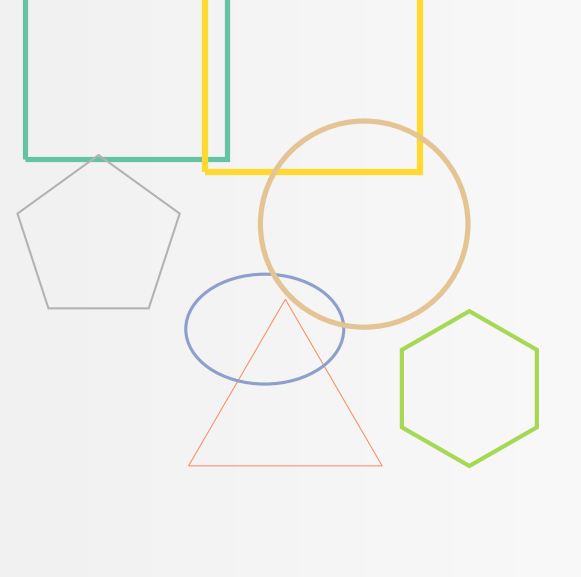[{"shape": "square", "thickness": 2.5, "radius": 0.87, "center": [0.217, 0.898]}, {"shape": "triangle", "thickness": 0.5, "radius": 0.96, "center": [0.491, 0.289]}, {"shape": "oval", "thickness": 1.5, "radius": 0.68, "center": [0.456, 0.429]}, {"shape": "hexagon", "thickness": 2, "radius": 0.67, "center": [0.807, 0.326]}, {"shape": "square", "thickness": 3, "radius": 0.93, "center": [0.538, 0.886]}, {"shape": "circle", "thickness": 2.5, "radius": 0.89, "center": [0.627, 0.611]}, {"shape": "pentagon", "thickness": 1, "radius": 0.73, "center": [0.17, 0.584]}]